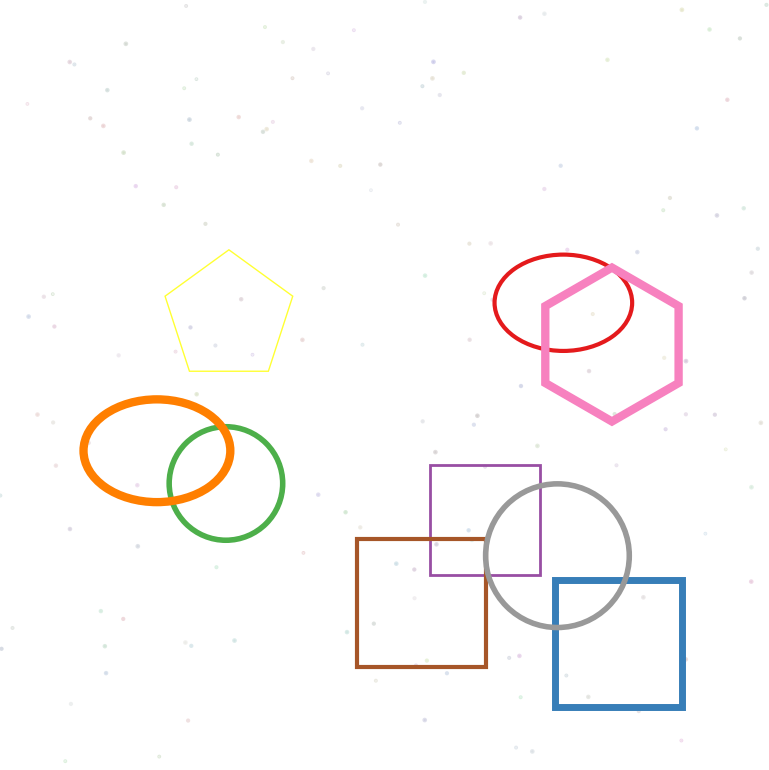[{"shape": "oval", "thickness": 1.5, "radius": 0.45, "center": [0.732, 0.607]}, {"shape": "square", "thickness": 2.5, "radius": 0.41, "center": [0.803, 0.164]}, {"shape": "circle", "thickness": 2, "radius": 0.37, "center": [0.293, 0.372]}, {"shape": "square", "thickness": 1, "radius": 0.36, "center": [0.63, 0.325]}, {"shape": "oval", "thickness": 3, "radius": 0.48, "center": [0.204, 0.415]}, {"shape": "pentagon", "thickness": 0.5, "radius": 0.44, "center": [0.297, 0.588]}, {"shape": "square", "thickness": 1.5, "radius": 0.42, "center": [0.548, 0.217]}, {"shape": "hexagon", "thickness": 3, "radius": 0.5, "center": [0.795, 0.553]}, {"shape": "circle", "thickness": 2, "radius": 0.47, "center": [0.724, 0.278]}]